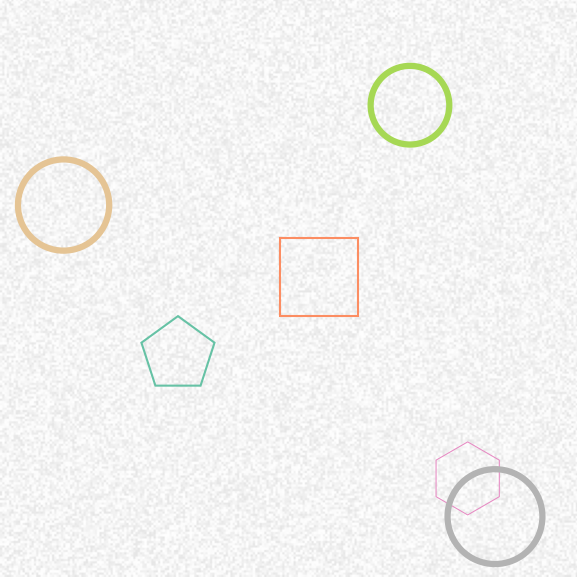[{"shape": "pentagon", "thickness": 1, "radius": 0.33, "center": [0.308, 0.385]}, {"shape": "square", "thickness": 1, "radius": 0.34, "center": [0.553, 0.52]}, {"shape": "hexagon", "thickness": 0.5, "radius": 0.32, "center": [0.81, 0.171]}, {"shape": "circle", "thickness": 3, "radius": 0.34, "center": [0.71, 0.817]}, {"shape": "circle", "thickness": 3, "radius": 0.39, "center": [0.11, 0.644]}, {"shape": "circle", "thickness": 3, "radius": 0.41, "center": [0.857, 0.105]}]